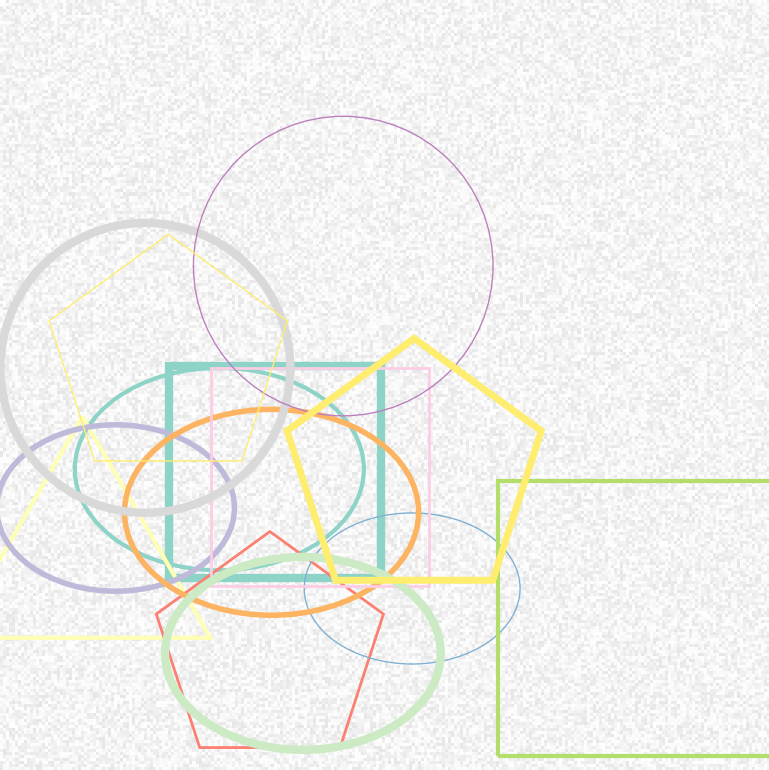[{"shape": "oval", "thickness": 1.5, "radius": 0.94, "center": [0.285, 0.391]}, {"shape": "square", "thickness": 3, "radius": 0.69, "center": [0.358, 0.387]}, {"shape": "triangle", "thickness": 1.5, "radius": 0.96, "center": [0.107, 0.267]}, {"shape": "oval", "thickness": 2, "radius": 0.77, "center": [0.15, 0.34]}, {"shape": "pentagon", "thickness": 1, "radius": 0.78, "center": [0.35, 0.155]}, {"shape": "oval", "thickness": 0.5, "radius": 0.7, "center": [0.535, 0.236]}, {"shape": "oval", "thickness": 2, "radius": 0.95, "center": [0.353, 0.335]}, {"shape": "square", "thickness": 1.5, "radius": 0.89, "center": [0.826, 0.197]}, {"shape": "square", "thickness": 1, "radius": 0.71, "center": [0.416, 0.381]}, {"shape": "circle", "thickness": 3, "radius": 0.94, "center": [0.189, 0.522]}, {"shape": "circle", "thickness": 0.5, "radius": 0.97, "center": [0.446, 0.654]}, {"shape": "oval", "thickness": 3, "radius": 0.89, "center": [0.393, 0.151]}, {"shape": "pentagon", "thickness": 0.5, "radius": 0.81, "center": [0.219, 0.533]}, {"shape": "pentagon", "thickness": 2.5, "radius": 0.87, "center": [0.538, 0.387]}]